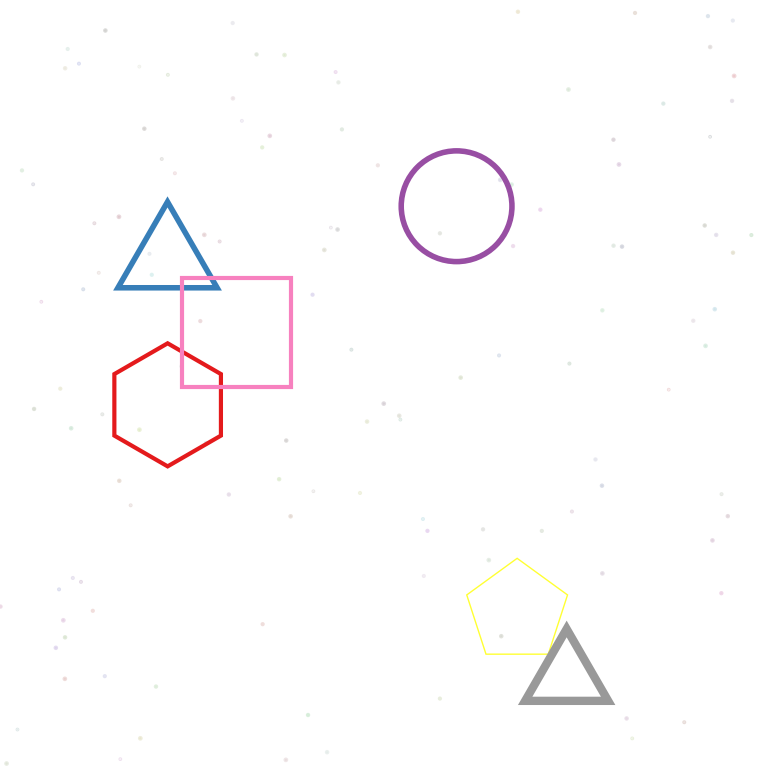[{"shape": "hexagon", "thickness": 1.5, "radius": 0.4, "center": [0.218, 0.474]}, {"shape": "triangle", "thickness": 2, "radius": 0.37, "center": [0.218, 0.663]}, {"shape": "circle", "thickness": 2, "radius": 0.36, "center": [0.593, 0.732]}, {"shape": "pentagon", "thickness": 0.5, "radius": 0.34, "center": [0.672, 0.206]}, {"shape": "square", "thickness": 1.5, "radius": 0.35, "center": [0.307, 0.568]}, {"shape": "triangle", "thickness": 3, "radius": 0.31, "center": [0.736, 0.121]}]